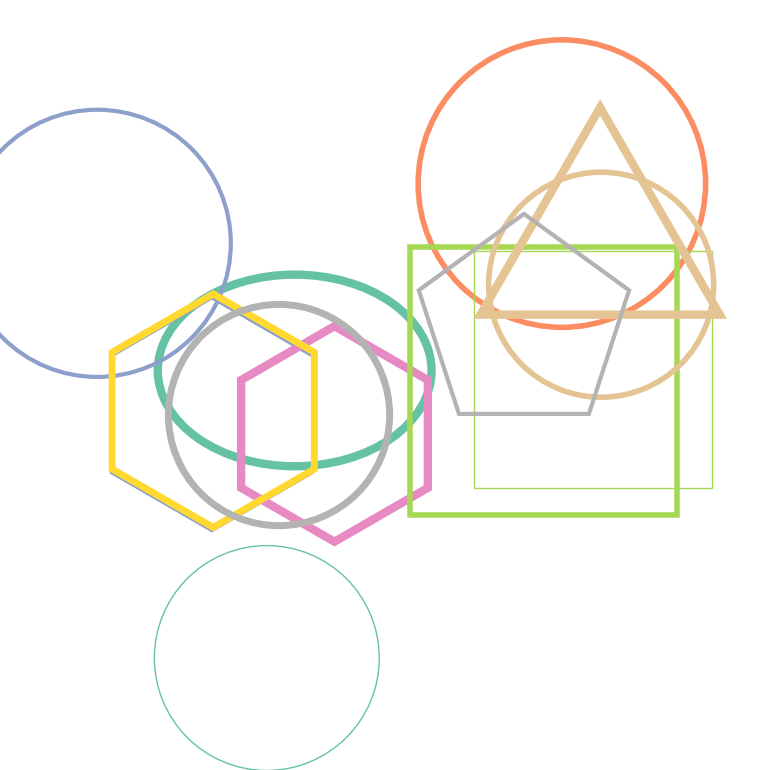[{"shape": "circle", "thickness": 0.5, "radius": 0.73, "center": [0.347, 0.145]}, {"shape": "oval", "thickness": 3, "radius": 0.89, "center": [0.383, 0.519]}, {"shape": "circle", "thickness": 2, "radius": 0.93, "center": [0.73, 0.762]}, {"shape": "circle", "thickness": 1.5, "radius": 0.87, "center": [0.126, 0.684]}, {"shape": "hexagon", "thickness": 1, "radius": 0.76, "center": [0.275, 0.462]}, {"shape": "hexagon", "thickness": 3, "radius": 0.7, "center": [0.434, 0.436]}, {"shape": "square", "thickness": 0.5, "radius": 0.77, "center": [0.77, 0.52]}, {"shape": "square", "thickness": 2, "radius": 0.87, "center": [0.706, 0.505]}, {"shape": "hexagon", "thickness": 2.5, "radius": 0.76, "center": [0.277, 0.467]}, {"shape": "circle", "thickness": 2, "radius": 0.73, "center": [0.781, 0.63]}, {"shape": "triangle", "thickness": 3, "radius": 0.9, "center": [0.779, 0.681]}, {"shape": "pentagon", "thickness": 1.5, "radius": 0.72, "center": [0.68, 0.579]}, {"shape": "circle", "thickness": 2.5, "radius": 0.72, "center": [0.362, 0.461]}]